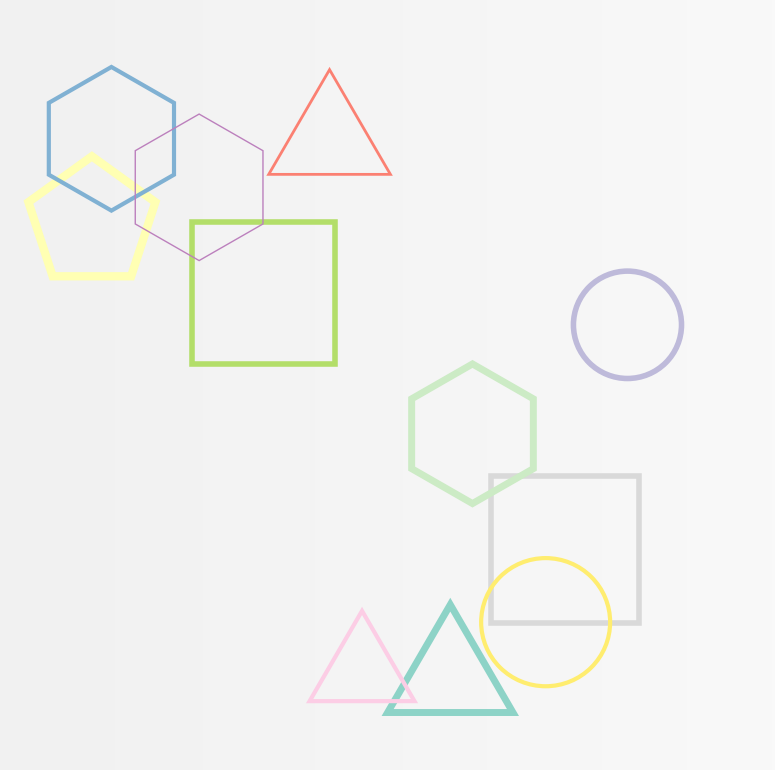[{"shape": "triangle", "thickness": 2.5, "radius": 0.47, "center": [0.581, 0.121]}, {"shape": "pentagon", "thickness": 3, "radius": 0.43, "center": [0.119, 0.711]}, {"shape": "circle", "thickness": 2, "radius": 0.35, "center": [0.81, 0.578]}, {"shape": "triangle", "thickness": 1, "radius": 0.45, "center": [0.425, 0.819]}, {"shape": "hexagon", "thickness": 1.5, "radius": 0.47, "center": [0.144, 0.82]}, {"shape": "square", "thickness": 2, "radius": 0.46, "center": [0.34, 0.62]}, {"shape": "triangle", "thickness": 1.5, "radius": 0.39, "center": [0.467, 0.128]}, {"shape": "square", "thickness": 2, "radius": 0.48, "center": [0.729, 0.286]}, {"shape": "hexagon", "thickness": 0.5, "radius": 0.48, "center": [0.257, 0.757]}, {"shape": "hexagon", "thickness": 2.5, "radius": 0.45, "center": [0.61, 0.437]}, {"shape": "circle", "thickness": 1.5, "radius": 0.42, "center": [0.704, 0.192]}]